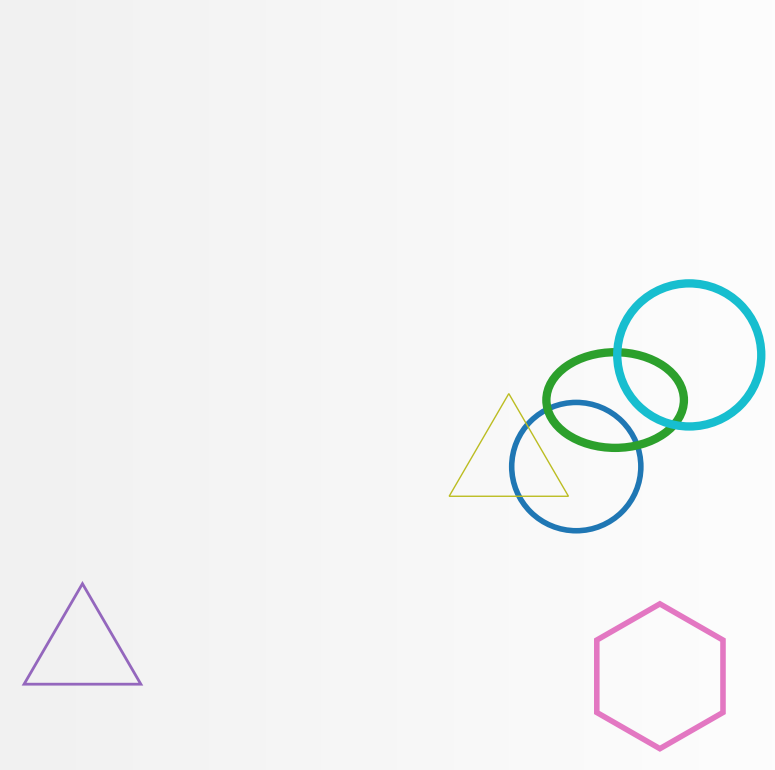[{"shape": "circle", "thickness": 2, "radius": 0.42, "center": [0.744, 0.394]}, {"shape": "oval", "thickness": 3, "radius": 0.44, "center": [0.794, 0.48]}, {"shape": "triangle", "thickness": 1, "radius": 0.43, "center": [0.106, 0.155]}, {"shape": "hexagon", "thickness": 2, "radius": 0.47, "center": [0.851, 0.122]}, {"shape": "triangle", "thickness": 0.5, "radius": 0.44, "center": [0.657, 0.4]}, {"shape": "circle", "thickness": 3, "radius": 0.46, "center": [0.889, 0.539]}]